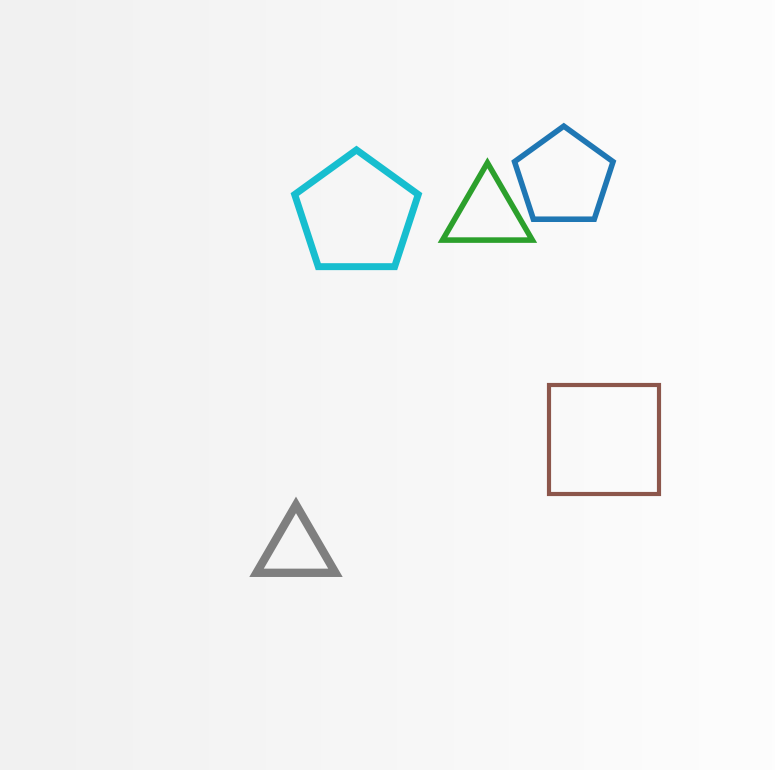[{"shape": "pentagon", "thickness": 2, "radius": 0.33, "center": [0.727, 0.769]}, {"shape": "triangle", "thickness": 2, "radius": 0.33, "center": [0.629, 0.722]}, {"shape": "square", "thickness": 1.5, "radius": 0.36, "center": [0.779, 0.429]}, {"shape": "triangle", "thickness": 3, "radius": 0.29, "center": [0.382, 0.285]}, {"shape": "pentagon", "thickness": 2.5, "radius": 0.42, "center": [0.46, 0.722]}]